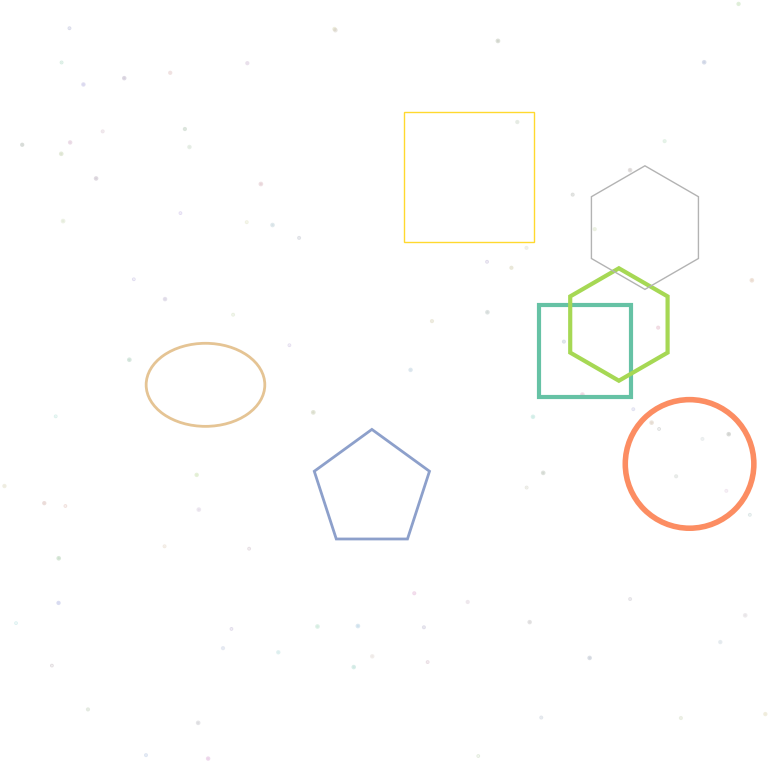[{"shape": "square", "thickness": 1.5, "radius": 0.3, "center": [0.76, 0.545]}, {"shape": "circle", "thickness": 2, "radius": 0.42, "center": [0.896, 0.397]}, {"shape": "pentagon", "thickness": 1, "radius": 0.39, "center": [0.483, 0.364]}, {"shape": "hexagon", "thickness": 1.5, "radius": 0.37, "center": [0.804, 0.579]}, {"shape": "square", "thickness": 0.5, "radius": 0.42, "center": [0.609, 0.77]}, {"shape": "oval", "thickness": 1, "radius": 0.39, "center": [0.267, 0.5]}, {"shape": "hexagon", "thickness": 0.5, "radius": 0.4, "center": [0.838, 0.704]}]